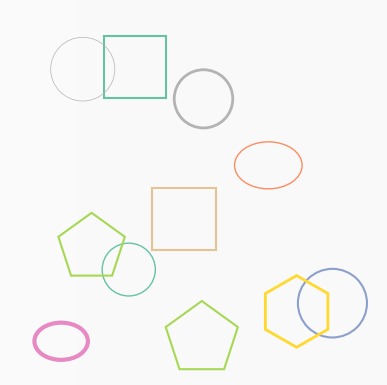[{"shape": "square", "thickness": 1.5, "radius": 0.4, "center": [0.348, 0.826]}, {"shape": "circle", "thickness": 1, "radius": 0.34, "center": [0.332, 0.3]}, {"shape": "oval", "thickness": 1, "radius": 0.44, "center": [0.692, 0.571]}, {"shape": "circle", "thickness": 1.5, "radius": 0.45, "center": [0.858, 0.213]}, {"shape": "oval", "thickness": 3, "radius": 0.34, "center": [0.158, 0.114]}, {"shape": "pentagon", "thickness": 1.5, "radius": 0.45, "center": [0.236, 0.357]}, {"shape": "pentagon", "thickness": 1.5, "radius": 0.49, "center": [0.521, 0.12]}, {"shape": "hexagon", "thickness": 2, "radius": 0.47, "center": [0.765, 0.191]}, {"shape": "square", "thickness": 1.5, "radius": 0.41, "center": [0.475, 0.431]}, {"shape": "circle", "thickness": 0.5, "radius": 0.41, "center": [0.214, 0.82]}, {"shape": "circle", "thickness": 2, "radius": 0.38, "center": [0.525, 0.743]}]